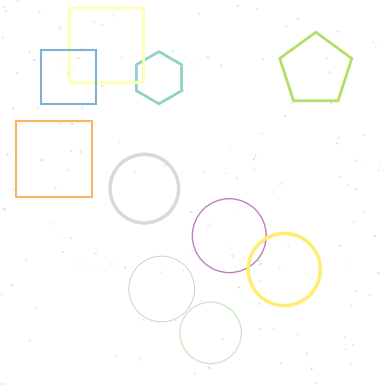[{"shape": "hexagon", "thickness": 2, "radius": 0.34, "center": [0.413, 0.798]}, {"shape": "square", "thickness": 2, "radius": 0.48, "center": [0.275, 0.883]}, {"shape": "circle", "thickness": 0.5, "radius": 0.43, "center": [0.42, 0.249]}, {"shape": "square", "thickness": 1.5, "radius": 0.35, "center": [0.178, 0.8]}, {"shape": "square", "thickness": 1.5, "radius": 0.49, "center": [0.141, 0.588]}, {"shape": "pentagon", "thickness": 2, "radius": 0.49, "center": [0.82, 0.818]}, {"shape": "circle", "thickness": 2.5, "radius": 0.45, "center": [0.375, 0.51]}, {"shape": "circle", "thickness": 1, "radius": 0.48, "center": [0.596, 0.388]}, {"shape": "circle", "thickness": 1, "radius": 0.4, "center": [0.547, 0.135]}, {"shape": "circle", "thickness": 2.5, "radius": 0.47, "center": [0.738, 0.3]}]